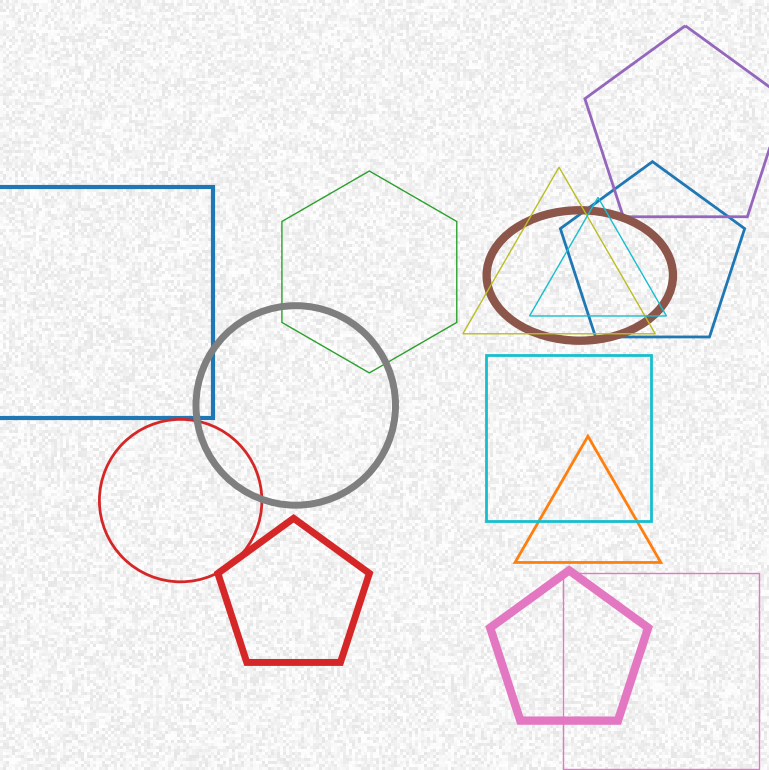[{"shape": "pentagon", "thickness": 1, "radius": 0.63, "center": [0.847, 0.664]}, {"shape": "square", "thickness": 1.5, "radius": 0.75, "center": [0.127, 0.607]}, {"shape": "triangle", "thickness": 1, "radius": 0.55, "center": [0.764, 0.324]}, {"shape": "hexagon", "thickness": 0.5, "radius": 0.66, "center": [0.48, 0.647]}, {"shape": "pentagon", "thickness": 2.5, "radius": 0.52, "center": [0.381, 0.223]}, {"shape": "circle", "thickness": 1, "radius": 0.53, "center": [0.235, 0.35]}, {"shape": "pentagon", "thickness": 1, "radius": 0.69, "center": [0.89, 0.829]}, {"shape": "oval", "thickness": 3, "radius": 0.61, "center": [0.753, 0.642]}, {"shape": "pentagon", "thickness": 3, "radius": 0.54, "center": [0.739, 0.151]}, {"shape": "square", "thickness": 0.5, "radius": 0.64, "center": [0.858, 0.128]}, {"shape": "circle", "thickness": 2.5, "radius": 0.65, "center": [0.384, 0.473]}, {"shape": "triangle", "thickness": 0.5, "radius": 0.72, "center": [0.726, 0.639]}, {"shape": "square", "thickness": 1, "radius": 0.54, "center": [0.738, 0.431]}, {"shape": "triangle", "thickness": 0.5, "radius": 0.51, "center": [0.777, 0.641]}]